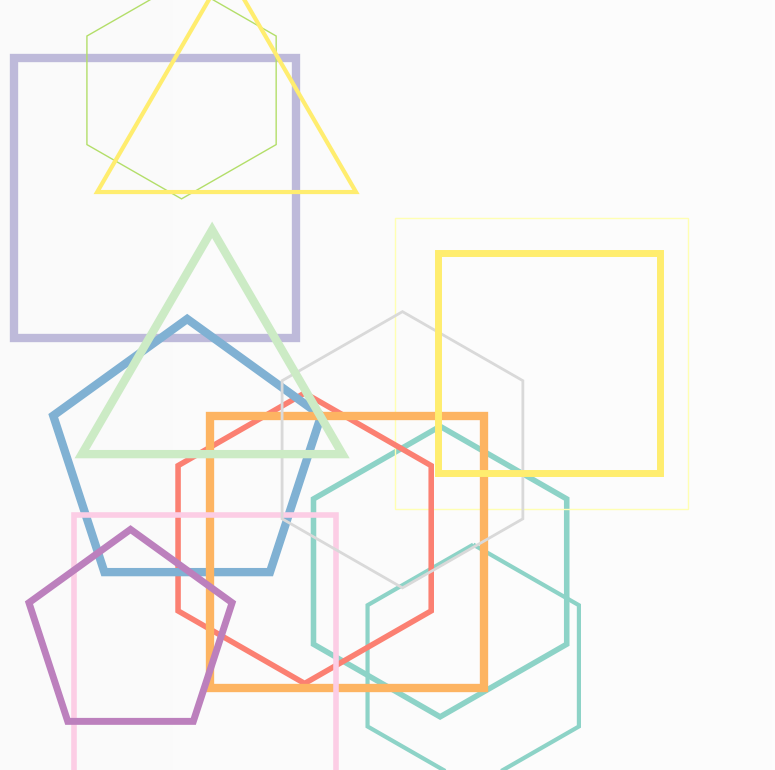[{"shape": "hexagon", "thickness": 1.5, "radius": 0.79, "center": [0.611, 0.135]}, {"shape": "hexagon", "thickness": 2, "radius": 0.94, "center": [0.568, 0.258]}, {"shape": "square", "thickness": 0.5, "radius": 0.95, "center": [0.698, 0.528]}, {"shape": "square", "thickness": 3, "radius": 0.91, "center": [0.2, 0.743]}, {"shape": "hexagon", "thickness": 2, "radius": 0.94, "center": [0.393, 0.301]}, {"shape": "pentagon", "thickness": 3, "radius": 0.91, "center": [0.242, 0.404]}, {"shape": "square", "thickness": 3, "radius": 0.88, "center": [0.448, 0.283]}, {"shape": "hexagon", "thickness": 0.5, "radius": 0.7, "center": [0.234, 0.883]}, {"shape": "square", "thickness": 2, "radius": 0.85, "center": [0.264, 0.162]}, {"shape": "hexagon", "thickness": 1, "radius": 0.9, "center": [0.519, 0.416]}, {"shape": "pentagon", "thickness": 2.5, "radius": 0.69, "center": [0.168, 0.175]}, {"shape": "triangle", "thickness": 3, "radius": 0.97, "center": [0.274, 0.507]}, {"shape": "square", "thickness": 2.5, "radius": 0.72, "center": [0.708, 0.528]}, {"shape": "triangle", "thickness": 1.5, "radius": 0.96, "center": [0.292, 0.847]}]